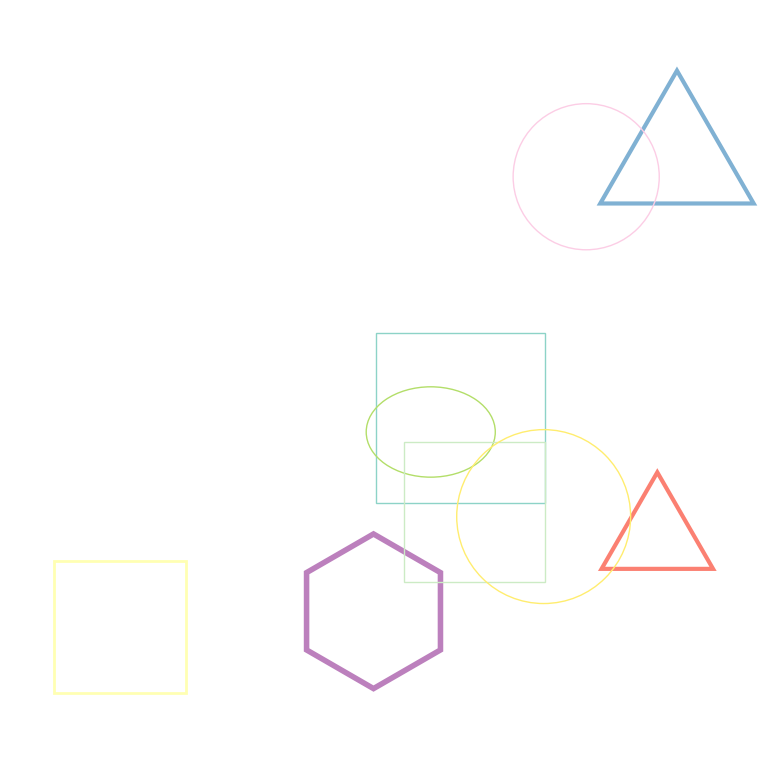[{"shape": "square", "thickness": 0.5, "radius": 0.55, "center": [0.598, 0.457]}, {"shape": "square", "thickness": 1, "radius": 0.43, "center": [0.156, 0.185]}, {"shape": "triangle", "thickness": 1.5, "radius": 0.42, "center": [0.854, 0.303]}, {"shape": "triangle", "thickness": 1.5, "radius": 0.58, "center": [0.879, 0.793]}, {"shape": "oval", "thickness": 0.5, "radius": 0.42, "center": [0.559, 0.439]}, {"shape": "circle", "thickness": 0.5, "radius": 0.47, "center": [0.761, 0.77]}, {"shape": "hexagon", "thickness": 2, "radius": 0.5, "center": [0.485, 0.206]}, {"shape": "square", "thickness": 0.5, "radius": 0.46, "center": [0.616, 0.335]}, {"shape": "circle", "thickness": 0.5, "radius": 0.56, "center": [0.706, 0.329]}]